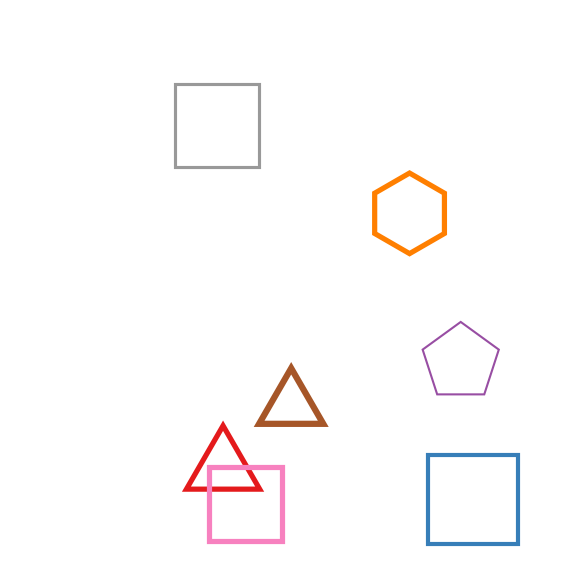[{"shape": "triangle", "thickness": 2.5, "radius": 0.37, "center": [0.386, 0.189]}, {"shape": "square", "thickness": 2, "radius": 0.39, "center": [0.819, 0.134]}, {"shape": "pentagon", "thickness": 1, "radius": 0.35, "center": [0.798, 0.372]}, {"shape": "hexagon", "thickness": 2.5, "radius": 0.35, "center": [0.709, 0.63]}, {"shape": "triangle", "thickness": 3, "radius": 0.32, "center": [0.504, 0.297]}, {"shape": "square", "thickness": 2.5, "radius": 0.32, "center": [0.425, 0.126]}, {"shape": "square", "thickness": 1.5, "radius": 0.36, "center": [0.376, 0.782]}]